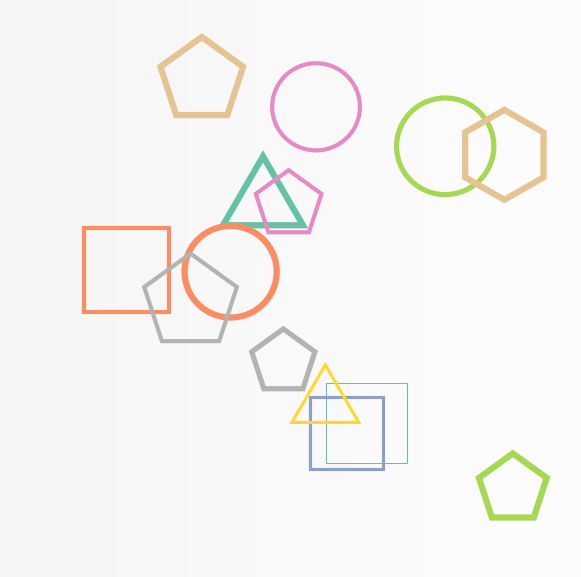[{"shape": "square", "thickness": 0.5, "radius": 0.35, "center": [0.63, 0.267]}, {"shape": "triangle", "thickness": 3, "radius": 0.4, "center": [0.452, 0.649]}, {"shape": "circle", "thickness": 3, "radius": 0.4, "center": [0.397, 0.529]}, {"shape": "square", "thickness": 2, "radius": 0.37, "center": [0.218, 0.531]}, {"shape": "square", "thickness": 1.5, "radius": 0.31, "center": [0.596, 0.249]}, {"shape": "pentagon", "thickness": 2, "radius": 0.3, "center": [0.497, 0.645]}, {"shape": "circle", "thickness": 2, "radius": 0.38, "center": [0.544, 0.814]}, {"shape": "circle", "thickness": 2.5, "radius": 0.42, "center": [0.766, 0.746]}, {"shape": "pentagon", "thickness": 3, "radius": 0.31, "center": [0.882, 0.153]}, {"shape": "triangle", "thickness": 1.5, "radius": 0.33, "center": [0.56, 0.301]}, {"shape": "hexagon", "thickness": 3, "radius": 0.39, "center": [0.868, 0.731]}, {"shape": "pentagon", "thickness": 3, "radius": 0.37, "center": [0.347, 0.86]}, {"shape": "pentagon", "thickness": 2, "radius": 0.42, "center": [0.328, 0.476]}, {"shape": "pentagon", "thickness": 2.5, "radius": 0.29, "center": [0.487, 0.372]}]